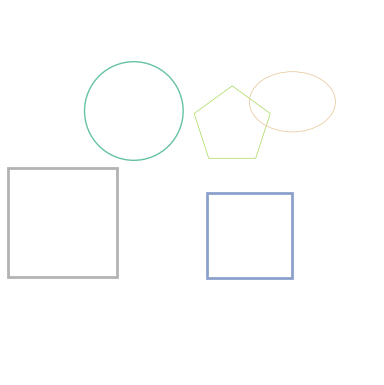[{"shape": "circle", "thickness": 1, "radius": 0.64, "center": [0.348, 0.712]}, {"shape": "square", "thickness": 2, "radius": 0.56, "center": [0.648, 0.388]}, {"shape": "pentagon", "thickness": 0.5, "radius": 0.52, "center": [0.603, 0.673]}, {"shape": "oval", "thickness": 0.5, "radius": 0.56, "center": [0.759, 0.736]}, {"shape": "square", "thickness": 2, "radius": 0.71, "center": [0.161, 0.422]}]